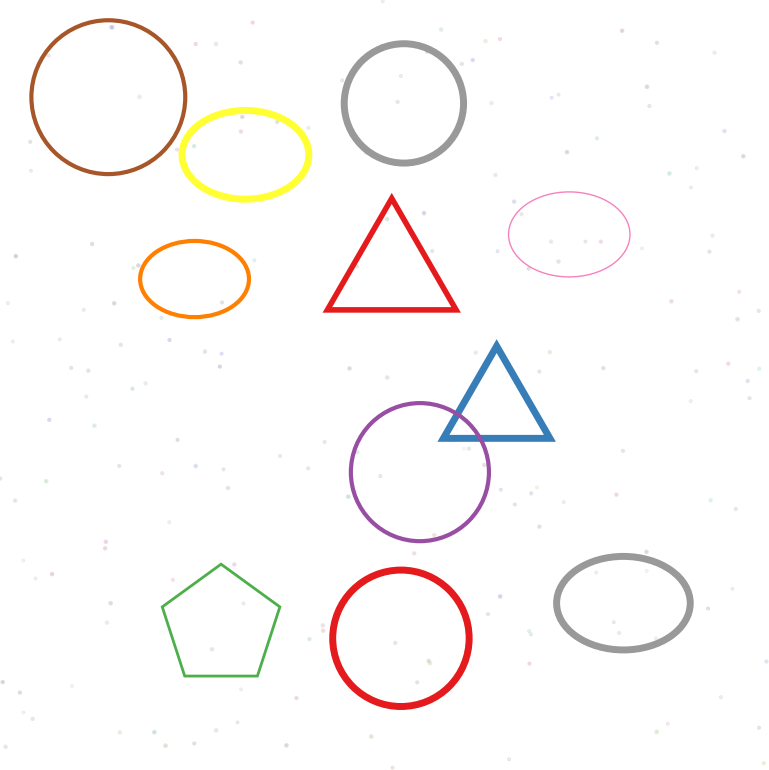[{"shape": "circle", "thickness": 2.5, "radius": 0.44, "center": [0.521, 0.171]}, {"shape": "triangle", "thickness": 2, "radius": 0.48, "center": [0.509, 0.646]}, {"shape": "triangle", "thickness": 2.5, "radius": 0.4, "center": [0.645, 0.471]}, {"shape": "pentagon", "thickness": 1, "radius": 0.4, "center": [0.287, 0.187]}, {"shape": "circle", "thickness": 1.5, "radius": 0.45, "center": [0.545, 0.387]}, {"shape": "oval", "thickness": 1.5, "radius": 0.35, "center": [0.253, 0.638]}, {"shape": "oval", "thickness": 2.5, "radius": 0.41, "center": [0.319, 0.799]}, {"shape": "circle", "thickness": 1.5, "radius": 0.5, "center": [0.141, 0.874]}, {"shape": "oval", "thickness": 0.5, "radius": 0.39, "center": [0.739, 0.696]}, {"shape": "circle", "thickness": 2.5, "radius": 0.39, "center": [0.525, 0.866]}, {"shape": "oval", "thickness": 2.5, "radius": 0.43, "center": [0.81, 0.217]}]